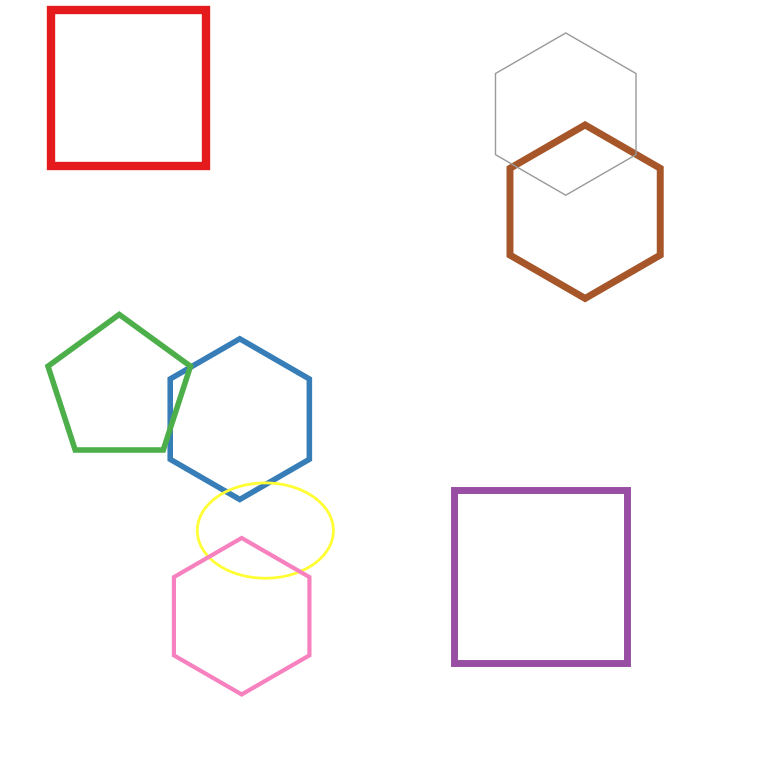[{"shape": "square", "thickness": 3, "radius": 0.51, "center": [0.167, 0.886]}, {"shape": "hexagon", "thickness": 2, "radius": 0.52, "center": [0.311, 0.456]}, {"shape": "pentagon", "thickness": 2, "radius": 0.49, "center": [0.155, 0.494]}, {"shape": "square", "thickness": 2.5, "radius": 0.56, "center": [0.702, 0.252]}, {"shape": "oval", "thickness": 1, "radius": 0.44, "center": [0.345, 0.311]}, {"shape": "hexagon", "thickness": 2.5, "radius": 0.56, "center": [0.76, 0.725]}, {"shape": "hexagon", "thickness": 1.5, "radius": 0.51, "center": [0.314, 0.2]}, {"shape": "hexagon", "thickness": 0.5, "radius": 0.53, "center": [0.735, 0.852]}]